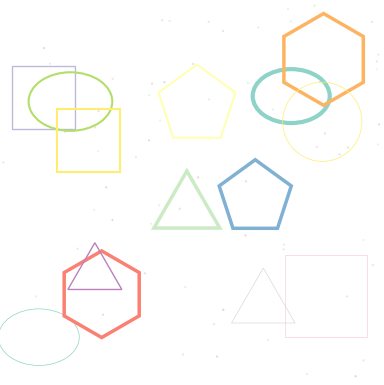[{"shape": "oval", "thickness": 0.5, "radius": 0.52, "center": [0.101, 0.124]}, {"shape": "oval", "thickness": 3, "radius": 0.5, "center": [0.756, 0.75]}, {"shape": "pentagon", "thickness": 1.5, "radius": 0.52, "center": [0.512, 0.727]}, {"shape": "square", "thickness": 1, "radius": 0.41, "center": [0.113, 0.747]}, {"shape": "hexagon", "thickness": 2.5, "radius": 0.56, "center": [0.264, 0.236]}, {"shape": "pentagon", "thickness": 2.5, "radius": 0.49, "center": [0.663, 0.487]}, {"shape": "hexagon", "thickness": 2.5, "radius": 0.6, "center": [0.841, 0.846]}, {"shape": "oval", "thickness": 1.5, "radius": 0.54, "center": [0.183, 0.736]}, {"shape": "square", "thickness": 0.5, "radius": 0.53, "center": [0.846, 0.232]}, {"shape": "triangle", "thickness": 0.5, "radius": 0.48, "center": [0.684, 0.209]}, {"shape": "triangle", "thickness": 1, "radius": 0.4, "center": [0.246, 0.289]}, {"shape": "triangle", "thickness": 2.5, "radius": 0.49, "center": [0.485, 0.457]}, {"shape": "circle", "thickness": 0.5, "radius": 0.51, "center": [0.837, 0.684]}, {"shape": "square", "thickness": 1.5, "radius": 0.41, "center": [0.23, 0.635]}]